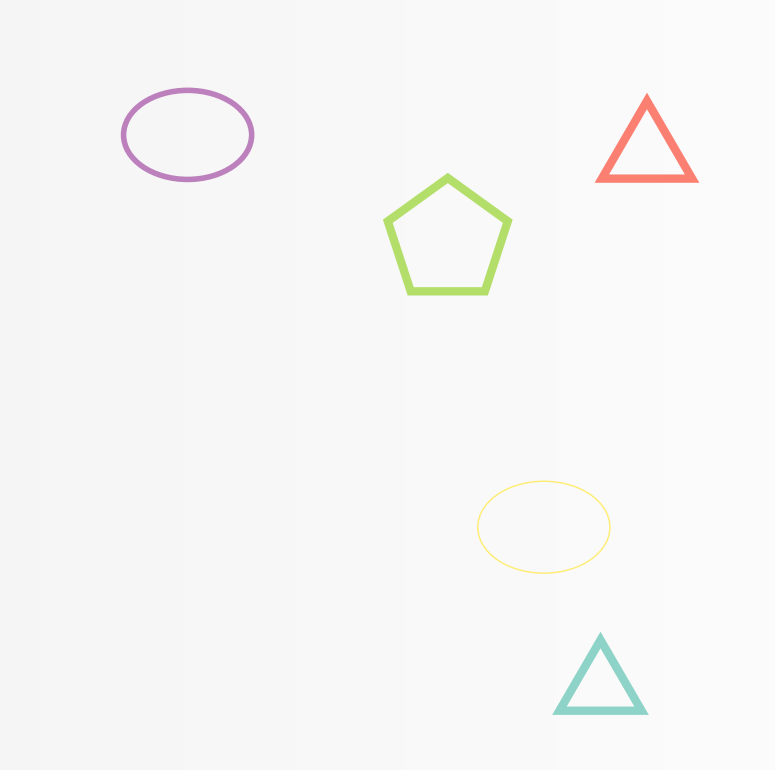[{"shape": "triangle", "thickness": 3, "radius": 0.31, "center": [0.775, 0.108]}, {"shape": "triangle", "thickness": 3, "radius": 0.34, "center": [0.835, 0.802]}, {"shape": "pentagon", "thickness": 3, "radius": 0.41, "center": [0.578, 0.687]}, {"shape": "oval", "thickness": 2, "radius": 0.41, "center": [0.242, 0.825]}, {"shape": "oval", "thickness": 0.5, "radius": 0.43, "center": [0.702, 0.315]}]